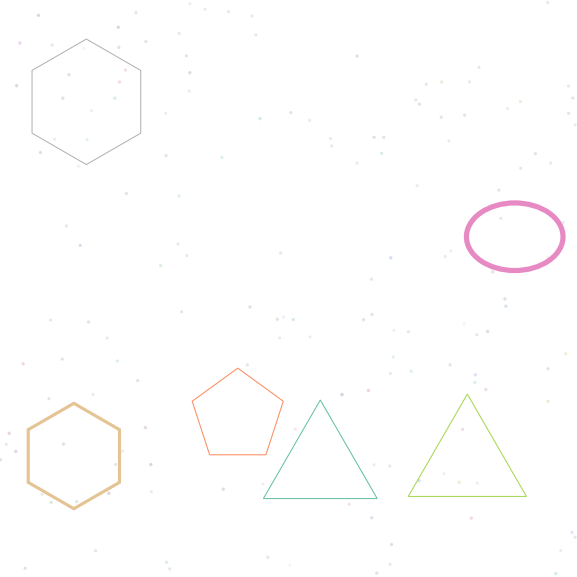[{"shape": "triangle", "thickness": 0.5, "radius": 0.57, "center": [0.555, 0.193]}, {"shape": "pentagon", "thickness": 0.5, "radius": 0.41, "center": [0.412, 0.279]}, {"shape": "oval", "thickness": 2.5, "radius": 0.42, "center": [0.891, 0.589]}, {"shape": "triangle", "thickness": 0.5, "radius": 0.59, "center": [0.809, 0.199]}, {"shape": "hexagon", "thickness": 1.5, "radius": 0.46, "center": [0.128, 0.209]}, {"shape": "hexagon", "thickness": 0.5, "radius": 0.54, "center": [0.15, 0.823]}]